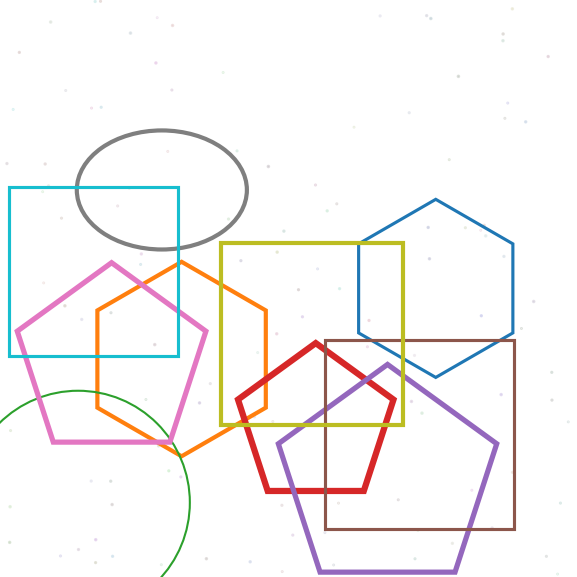[{"shape": "hexagon", "thickness": 1.5, "radius": 0.77, "center": [0.755, 0.5]}, {"shape": "hexagon", "thickness": 2, "radius": 0.84, "center": [0.314, 0.377]}, {"shape": "circle", "thickness": 1, "radius": 0.97, "center": [0.135, 0.129]}, {"shape": "pentagon", "thickness": 3, "radius": 0.71, "center": [0.547, 0.263]}, {"shape": "pentagon", "thickness": 2.5, "radius": 0.99, "center": [0.671, 0.169]}, {"shape": "square", "thickness": 1.5, "radius": 0.82, "center": [0.726, 0.247]}, {"shape": "pentagon", "thickness": 2.5, "radius": 0.86, "center": [0.193, 0.372]}, {"shape": "oval", "thickness": 2, "radius": 0.74, "center": [0.28, 0.67]}, {"shape": "square", "thickness": 2, "radius": 0.79, "center": [0.541, 0.421]}, {"shape": "square", "thickness": 1.5, "radius": 0.73, "center": [0.162, 0.529]}]